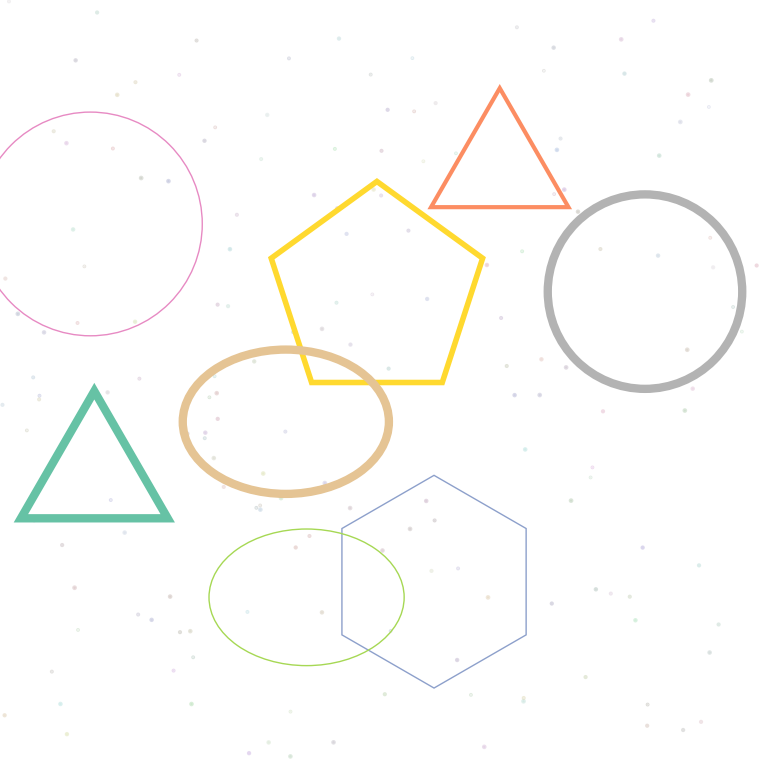[{"shape": "triangle", "thickness": 3, "radius": 0.55, "center": [0.122, 0.382]}, {"shape": "triangle", "thickness": 1.5, "radius": 0.52, "center": [0.649, 0.782]}, {"shape": "hexagon", "thickness": 0.5, "radius": 0.69, "center": [0.564, 0.245]}, {"shape": "circle", "thickness": 0.5, "radius": 0.73, "center": [0.117, 0.709]}, {"shape": "oval", "thickness": 0.5, "radius": 0.63, "center": [0.398, 0.224]}, {"shape": "pentagon", "thickness": 2, "radius": 0.72, "center": [0.49, 0.62]}, {"shape": "oval", "thickness": 3, "radius": 0.67, "center": [0.371, 0.452]}, {"shape": "circle", "thickness": 3, "radius": 0.63, "center": [0.838, 0.621]}]